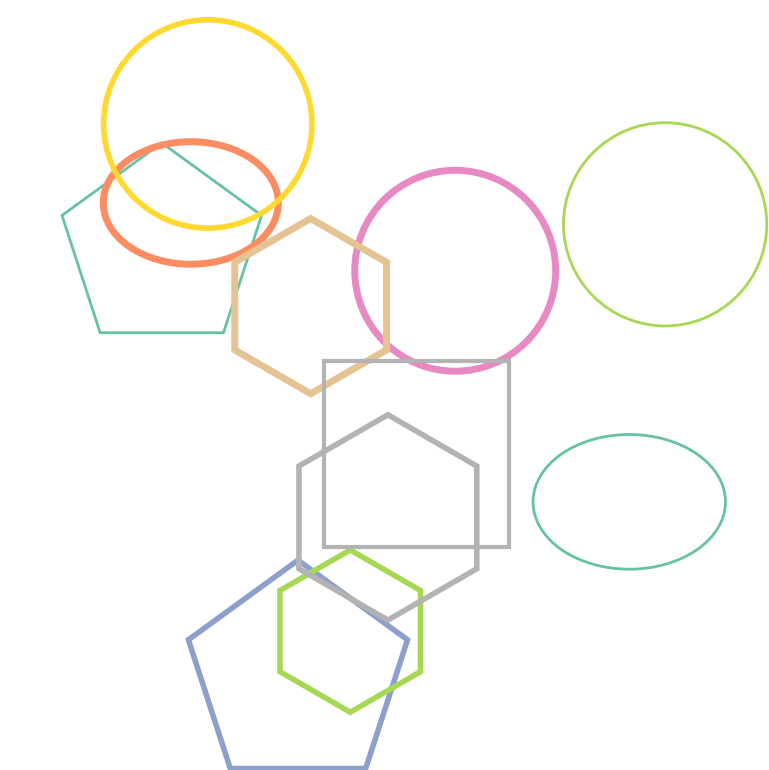[{"shape": "oval", "thickness": 1, "radius": 0.62, "center": [0.817, 0.348]}, {"shape": "pentagon", "thickness": 1, "radius": 0.68, "center": [0.21, 0.678]}, {"shape": "oval", "thickness": 2.5, "radius": 0.57, "center": [0.248, 0.736]}, {"shape": "pentagon", "thickness": 2, "radius": 0.75, "center": [0.387, 0.123]}, {"shape": "circle", "thickness": 2.5, "radius": 0.65, "center": [0.591, 0.648]}, {"shape": "hexagon", "thickness": 2, "radius": 0.53, "center": [0.455, 0.18]}, {"shape": "circle", "thickness": 1, "radius": 0.66, "center": [0.864, 0.709]}, {"shape": "circle", "thickness": 2, "radius": 0.68, "center": [0.27, 0.839]}, {"shape": "hexagon", "thickness": 2.5, "radius": 0.57, "center": [0.403, 0.602]}, {"shape": "square", "thickness": 1.5, "radius": 0.6, "center": [0.541, 0.411]}, {"shape": "hexagon", "thickness": 2, "radius": 0.67, "center": [0.504, 0.328]}]